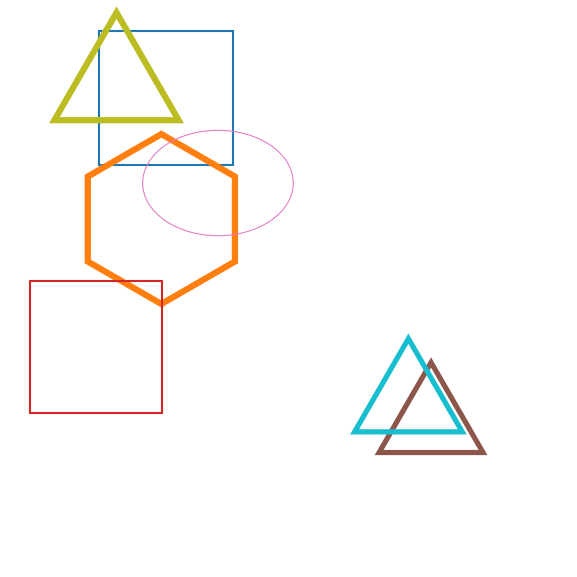[{"shape": "square", "thickness": 1, "radius": 0.58, "center": [0.288, 0.829]}, {"shape": "hexagon", "thickness": 3, "radius": 0.74, "center": [0.279, 0.62]}, {"shape": "square", "thickness": 1, "radius": 0.57, "center": [0.167, 0.399]}, {"shape": "triangle", "thickness": 2.5, "radius": 0.52, "center": [0.746, 0.267]}, {"shape": "oval", "thickness": 0.5, "radius": 0.65, "center": [0.377, 0.682]}, {"shape": "triangle", "thickness": 3, "radius": 0.62, "center": [0.202, 0.853]}, {"shape": "triangle", "thickness": 2.5, "radius": 0.54, "center": [0.707, 0.305]}]